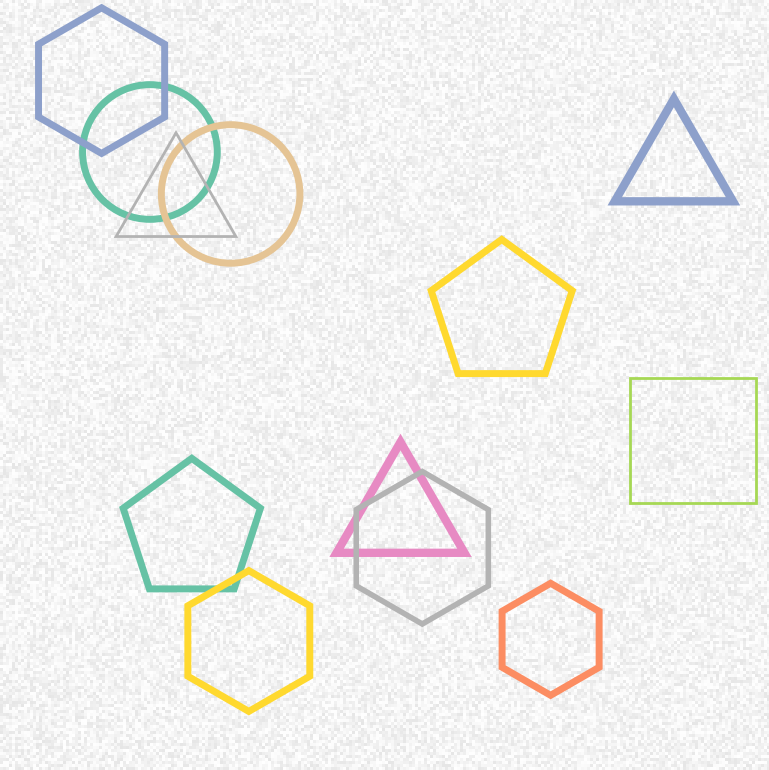[{"shape": "circle", "thickness": 2.5, "radius": 0.44, "center": [0.195, 0.803]}, {"shape": "pentagon", "thickness": 2.5, "radius": 0.47, "center": [0.249, 0.311]}, {"shape": "hexagon", "thickness": 2.5, "radius": 0.36, "center": [0.715, 0.17]}, {"shape": "hexagon", "thickness": 2.5, "radius": 0.47, "center": [0.132, 0.895]}, {"shape": "triangle", "thickness": 3, "radius": 0.44, "center": [0.875, 0.783]}, {"shape": "triangle", "thickness": 3, "radius": 0.48, "center": [0.52, 0.33]}, {"shape": "square", "thickness": 1, "radius": 0.41, "center": [0.9, 0.428]}, {"shape": "pentagon", "thickness": 2.5, "radius": 0.48, "center": [0.652, 0.593]}, {"shape": "hexagon", "thickness": 2.5, "radius": 0.46, "center": [0.323, 0.168]}, {"shape": "circle", "thickness": 2.5, "radius": 0.45, "center": [0.3, 0.748]}, {"shape": "hexagon", "thickness": 2, "radius": 0.5, "center": [0.548, 0.289]}, {"shape": "triangle", "thickness": 1, "radius": 0.45, "center": [0.229, 0.738]}]